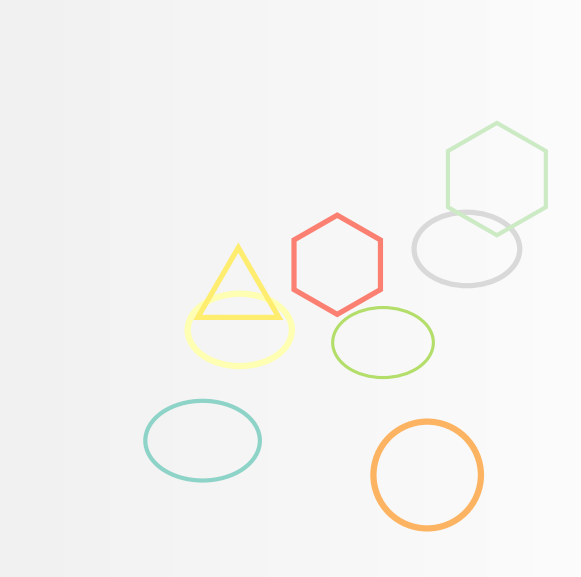[{"shape": "oval", "thickness": 2, "radius": 0.49, "center": [0.349, 0.236]}, {"shape": "oval", "thickness": 3, "radius": 0.45, "center": [0.413, 0.428]}, {"shape": "hexagon", "thickness": 2.5, "radius": 0.43, "center": [0.58, 0.541]}, {"shape": "circle", "thickness": 3, "radius": 0.46, "center": [0.735, 0.177]}, {"shape": "oval", "thickness": 1.5, "radius": 0.43, "center": [0.659, 0.406]}, {"shape": "oval", "thickness": 2.5, "radius": 0.45, "center": [0.803, 0.568]}, {"shape": "hexagon", "thickness": 2, "radius": 0.49, "center": [0.855, 0.689]}, {"shape": "triangle", "thickness": 2.5, "radius": 0.4, "center": [0.41, 0.49]}]